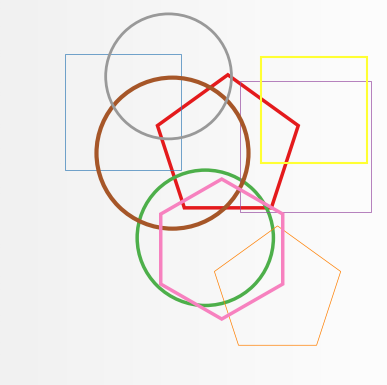[{"shape": "pentagon", "thickness": 2.5, "radius": 0.96, "center": [0.588, 0.615]}, {"shape": "square", "thickness": 0.5, "radius": 0.75, "center": [0.318, 0.708]}, {"shape": "circle", "thickness": 2.5, "radius": 0.88, "center": [0.53, 0.382]}, {"shape": "square", "thickness": 0.5, "radius": 0.85, "center": [0.789, 0.619]}, {"shape": "pentagon", "thickness": 0.5, "radius": 0.86, "center": [0.716, 0.242]}, {"shape": "square", "thickness": 1.5, "radius": 0.69, "center": [0.811, 0.714]}, {"shape": "circle", "thickness": 3, "radius": 0.98, "center": [0.445, 0.602]}, {"shape": "hexagon", "thickness": 2.5, "radius": 0.91, "center": [0.572, 0.353]}, {"shape": "circle", "thickness": 2, "radius": 0.81, "center": [0.435, 0.802]}]